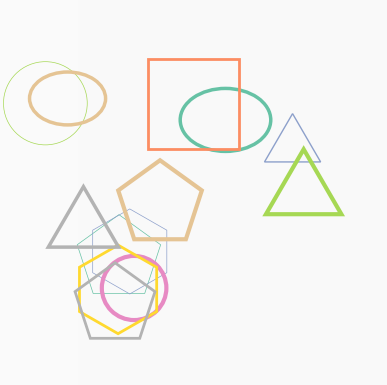[{"shape": "pentagon", "thickness": 0.5, "radius": 0.57, "center": [0.307, 0.329]}, {"shape": "oval", "thickness": 2.5, "radius": 0.58, "center": [0.582, 0.689]}, {"shape": "square", "thickness": 2, "radius": 0.59, "center": [0.499, 0.729]}, {"shape": "triangle", "thickness": 1, "radius": 0.42, "center": [0.755, 0.621]}, {"shape": "hexagon", "thickness": 0.5, "radius": 0.55, "center": [0.335, 0.347]}, {"shape": "circle", "thickness": 3, "radius": 0.42, "center": [0.346, 0.252]}, {"shape": "circle", "thickness": 0.5, "radius": 0.54, "center": [0.117, 0.732]}, {"shape": "triangle", "thickness": 3, "radius": 0.56, "center": [0.784, 0.5]}, {"shape": "hexagon", "thickness": 2, "radius": 0.58, "center": [0.305, 0.248]}, {"shape": "oval", "thickness": 2.5, "radius": 0.49, "center": [0.174, 0.744]}, {"shape": "pentagon", "thickness": 3, "radius": 0.57, "center": [0.413, 0.47]}, {"shape": "pentagon", "thickness": 2, "radius": 0.54, "center": [0.297, 0.209]}, {"shape": "triangle", "thickness": 2.5, "radius": 0.52, "center": [0.215, 0.41]}]